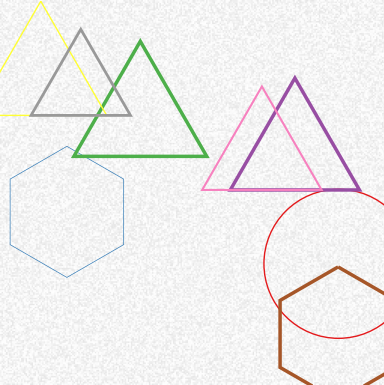[{"shape": "circle", "thickness": 1, "radius": 0.97, "center": [0.879, 0.315]}, {"shape": "hexagon", "thickness": 0.5, "radius": 0.85, "center": [0.174, 0.45]}, {"shape": "triangle", "thickness": 2.5, "radius": 1.0, "center": [0.364, 0.693]}, {"shape": "triangle", "thickness": 2.5, "radius": 0.97, "center": [0.766, 0.603]}, {"shape": "triangle", "thickness": 1, "radius": 0.99, "center": [0.106, 0.799]}, {"shape": "hexagon", "thickness": 2.5, "radius": 0.87, "center": [0.878, 0.133]}, {"shape": "triangle", "thickness": 1.5, "radius": 0.9, "center": [0.68, 0.596]}, {"shape": "triangle", "thickness": 2, "radius": 0.75, "center": [0.21, 0.775]}]